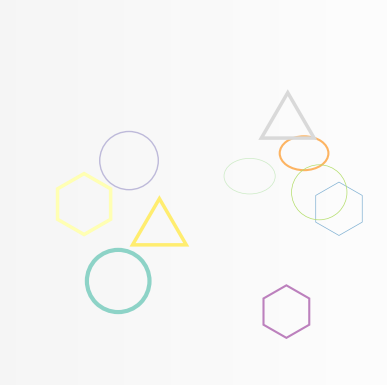[{"shape": "circle", "thickness": 3, "radius": 0.4, "center": [0.305, 0.27]}, {"shape": "hexagon", "thickness": 2.5, "radius": 0.4, "center": [0.217, 0.47]}, {"shape": "circle", "thickness": 1, "radius": 0.38, "center": [0.333, 0.583]}, {"shape": "hexagon", "thickness": 0.5, "radius": 0.35, "center": [0.875, 0.458]}, {"shape": "oval", "thickness": 1.5, "radius": 0.31, "center": [0.785, 0.602]}, {"shape": "circle", "thickness": 0.5, "radius": 0.36, "center": [0.824, 0.5]}, {"shape": "triangle", "thickness": 2.5, "radius": 0.39, "center": [0.743, 0.681]}, {"shape": "hexagon", "thickness": 1.5, "radius": 0.34, "center": [0.739, 0.191]}, {"shape": "oval", "thickness": 0.5, "radius": 0.33, "center": [0.644, 0.542]}, {"shape": "triangle", "thickness": 2.5, "radius": 0.4, "center": [0.411, 0.404]}]